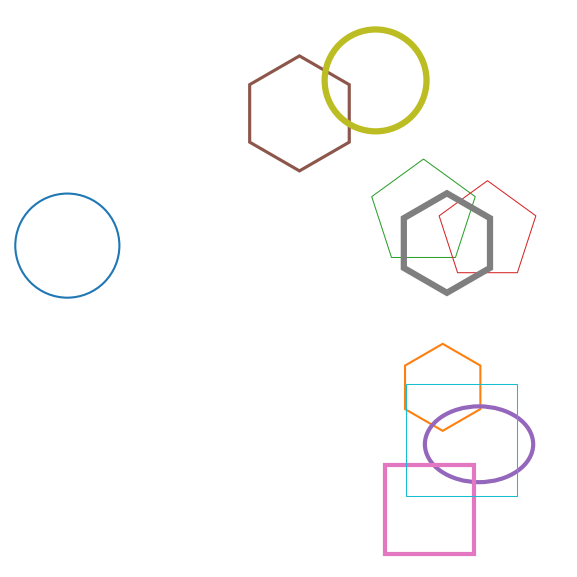[{"shape": "circle", "thickness": 1, "radius": 0.45, "center": [0.117, 0.574]}, {"shape": "hexagon", "thickness": 1, "radius": 0.38, "center": [0.767, 0.328]}, {"shape": "pentagon", "thickness": 0.5, "radius": 0.47, "center": [0.733, 0.629]}, {"shape": "pentagon", "thickness": 0.5, "radius": 0.44, "center": [0.844, 0.598]}, {"shape": "oval", "thickness": 2, "radius": 0.47, "center": [0.829, 0.23]}, {"shape": "hexagon", "thickness": 1.5, "radius": 0.5, "center": [0.519, 0.803]}, {"shape": "square", "thickness": 2, "radius": 0.39, "center": [0.744, 0.117]}, {"shape": "hexagon", "thickness": 3, "radius": 0.43, "center": [0.774, 0.578]}, {"shape": "circle", "thickness": 3, "radius": 0.44, "center": [0.65, 0.86]}, {"shape": "square", "thickness": 0.5, "radius": 0.48, "center": [0.799, 0.238]}]